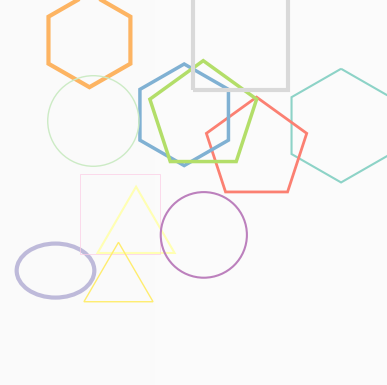[{"shape": "hexagon", "thickness": 1.5, "radius": 0.74, "center": [0.88, 0.674]}, {"shape": "triangle", "thickness": 1.5, "radius": 0.57, "center": [0.351, 0.4]}, {"shape": "oval", "thickness": 3, "radius": 0.5, "center": [0.143, 0.297]}, {"shape": "pentagon", "thickness": 2, "radius": 0.68, "center": [0.662, 0.612]}, {"shape": "hexagon", "thickness": 2.5, "radius": 0.66, "center": [0.475, 0.702]}, {"shape": "hexagon", "thickness": 3, "radius": 0.61, "center": [0.231, 0.896]}, {"shape": "pentagon", "thickness": 2.5, "radius": 0.72, "center": [0.525, 0.698]}, {"shape": "square", "thickness": 0.5, "radius": 0.52, "center": [0.309, 0.445]}, {"shape": "square", "thickness": 3, "radius": 0.62, "center": [0.62, 0.89]}, {"shape": "circle", "thickness": 1.5, "radius": 0.56, "center": [0.526, 0.39]}, {"shape": "circle", "thickness": 1, "radius": 0.59, "center": [0.241, 0.686]}, {"shape": "triangle", "thickness": 1, "radius": 0.51, "center": [0.306, 0.268]}]